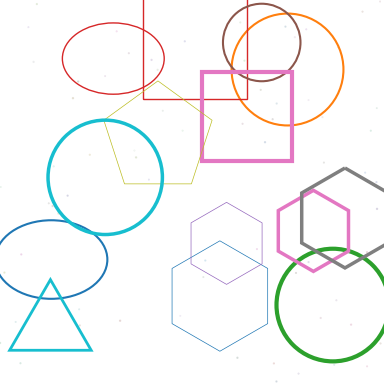[{"shape": "oval", "thickness": 1.5, "radius": 0.73, "center": [0.133, 0.326]}, {"shape": "hexagon", "thickness": 0.5, "radius": 0.72, "center": [0.571, 0.231]}, {"shape": "circle", "thickness": 1.5, "radius": 0.73, "center": [0.747, 0.819]}, {"shape": "circle", "thickness": 3, "radius": 0.73, "center": [0.864, 0.208]}, {"shape": "square", "thickness": 1, "radius": 0.68, "center": [0.507, 0.878]}, {"shape": "oval", "thickness": 1, "radius": 0.66, "center": [0.294, 0.848]}, {"shape": "hexagon", "thickness": 0.5, "radius": 0.53, "center": [0.588, 0.368]}, {"shape": "circle", "thickness": 1.5, "radius": 0.5, "center": [0.68, 0.89]}, {"shape": "hexagon", "thickness": 2.5, "radius": 0.53, "center": [0.814, 0.4]}, {"shape": "square", "thickness": 3, "radius": 0.58, "center": [0.642, 0.697]}, {"shape": "hexagon", "thickness": 2.5, "radius": 0.65, "center": [0.896, 0.434]}, {"shape": "pentagon", "thickness": 0.5, "radius": 0.74, "center": [0.41, 0.642]}, {"shape": "triangle", "thickness": 2, "radius": 0.61, "center": [0.131, 0.151]}, {"shape": "circle", "thickness": 2.5, "radius": 0.74, "center": [0.273, 0.539]}]